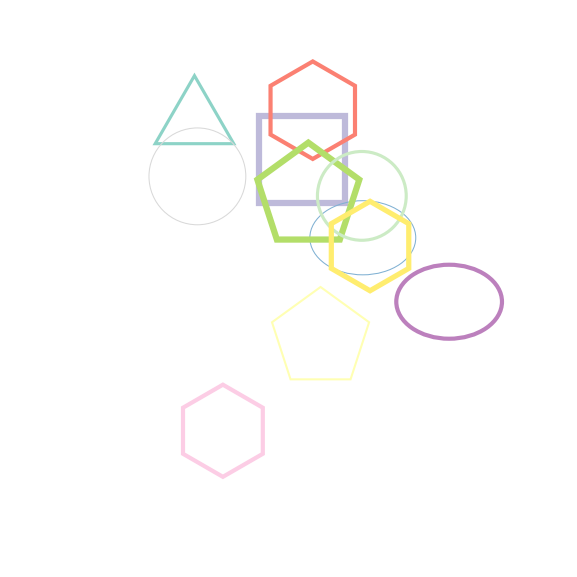[{"shape": "triangle", "thickness": 1.5, "radius": 0.39, "center": [0.337, 0.79]}, {"shape": "pentagon", "thickness": 1, "radius": 0.44, "center": [0.555, 0.414]}, {"shape": "square", "thickness": 3, "radius": 0.38, "center": [0.523, 0.723]}, {"shape": "hexagon", "thickness": 2, "radius": 0.42, "center": [0.542, 0.808]}, {"shape": "oval", "thickness": 0.5, "radius": 0.46, "center": [0.628, 0.587]}, {"shape": "pentagon", "thickness": 3, "radius": 0.46, "center": [0.534, 0.659]}, {"shape": "hexagon", "thickness": 2, "radius": 0.4, "center": [0.386, 0.253]}, {"shape": "circle", "thickness": 0.5, "radius": 0.42, "center": [0.342, 0.694]}, {"shape": "oval", "thickness": 2, "radius": 0.46, "center": [0.778, 0.477]}, {"shape": "circle", "thickness": 1.5, "radius": 0.38, "center": [0.627, 0.66]}, {"shape": "hexagon", "thickness": 2.5, "radius": 0.39, "center": [0.641, 0.573]}]